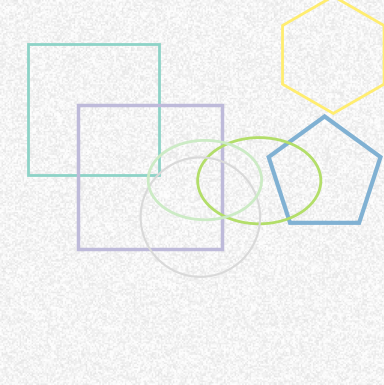[{"shape": "square", "thickness": 2, "radius": 0.85, "center": [0.243, 0.715]}, {"shape": "square", "thickness": 2.5, "radius": 0.93, "center": [0.389, 0.539]}, {"shape": "pentagon", "thickness": 3, "radius": 0.76, "center": [0.843, 0.545]}, {"shape": "oval", "thickness": 2, "radius": 0.8, "center": [0.673, 0.531]}, {"shape": "circle", "thickness": 1.5, "radius": 0.78, "center": [0.52, 0.436]}, {"shape": "oval", "thickness": 2, "radius": 0.74, "center": [0.532, 0.532]}, {"shape": "hexagon", "thickness": 2, "radius": 0.76, "center": [0.866, 0.858]}]